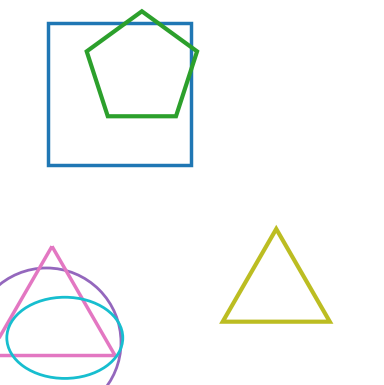[{"shape": "square", "thickness": 2.5, "radius": 0.93, "center": [0.311, 0.756]}, {"shape": "pentagon", "thickness": 3, "radius": 0.75, "center": [0.369, 0.82]}, {"shape": "circle", "thickness": 2, "radius": 0.97, "center": [0.121, 0.11]}, {"shape": "triangle", "thickness": 2.5, "radius": 0.95, "center": [0.135, 0.171]}, {"shape": "triangle", "thickness": 3, "radius": 0.8, "center": [0.718, 0.245]}, {"shape": "oval", "thickness": 2, "radius": 0.75, "center": [0.168, 0.123]}]